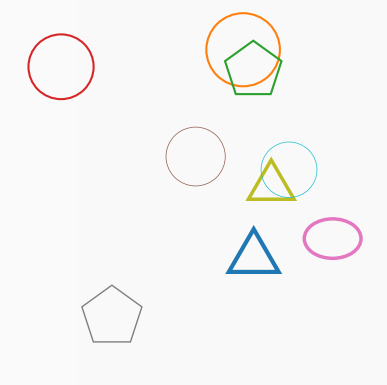[{"shape": "triangle", "thickness": 3, "radius": 0.37, "center": [0.655, 0.331]}, {"shape": "circle", "thickness": 1.5, "radius": 0.47, "center": [0.627, 0.871]}, {"shape": "pentagon", "thickness": 1.5, "radius": 0.38, "center": [0.654, 0.818]}, {"shape": "circle", "thickness": 1.5, "radius": 0.42, "center": [0.158, 0.827]}, {"shape": "circle", "thickness": 0.5, "radius": 0.38, "center": [0.505, 0.593]}, {"shape": "oval", "thickness": 2.5, "radius": 0.37, "center": [0.858, 0.38]}, {"shape": "pentagon", "thickness": 1, "radius": 0.41, "center": [0.289, 0.178]}, {"shape": "triangle", "thickness": 2.5, "radius": 0.34, "center": [0.7, 0.517]}, {"shape": "circle", "thickness": 0.5, "radius": 0.36, "center": [0.746, 0.559]}]